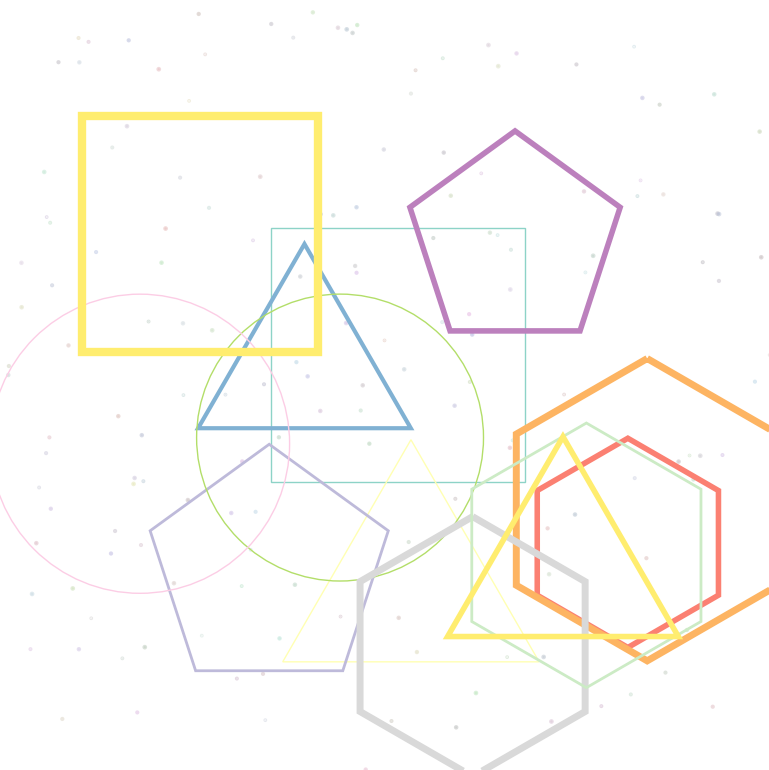[{"shape": "square", "thickness": 0.5, "radius": 0.82, "center": [0.517, 0.539]}, {"shape": "triangle", "thickness": 0.5, "radius": 0.96, "center": [0.534, 0.237]}, {"shape": "pentagon", "thickness": 1, "radius": 0.81, "center": [0.35, 0.26]}, {"shape": "hexagon", "thickness": 2, "radius": 0.68, "center": [0.815, 0.295]}, {"shape": "triangle", "thickness": 1.5, "radius": 0.8, "center": [0.395, 0.524]}, {"shape": "hexagon", "thickness": 2.5, "radius": 0.98, "center": [0.841, 0.338]}, {"shape": "circle", "thickness": 0.5, "radius": 0.93, "center": [0.442, 0.432]}, {"shape": "circle", "thickness": 0.5, "radius": 0.97, "center": [0.182, 0.424]}, {"shape": "hexagon", "thickness": 2.5, "radius": 0.84, "center": [0.614, 0.16]}, {"shape": "pentagon", "thickness": 2, "radius": 0.72, "center": [0.669, 0.686]}, {"shape": "hexagon", "thickness": 1, "radius": 0.86, "center": [0.762, 0.279]}, {"shape": "triangle", "thickness": 2, "radius": 0.87, "center": [0.731, 0.26]}, {"shape": "square", "thickness": 3, "radius": 0.77, "center": [0.26, 0.696]}]